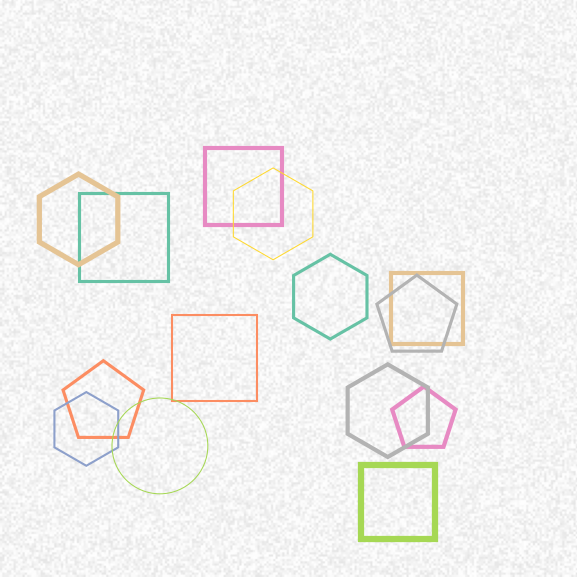[{"shape": "square", "thickness": 1.5, "radius": 0.38, "center": [0.214, 0.589]}, {"shape": "hexagon", "thickness": 1.5, "radius": 0.37, "center": [0.572, 0.485]}, {"shape": "square", "thickness": 1, "radius": 0.37, "center": [0.371, 0.38]}, {"shape": "pentagon", "thickness": 1.5, "radius": 0.37, "center": [0.179, 0.301]}, {"shape": "hexagon", "thickness": 1, "radius": 0.32, "center": [0.149, 0.256]}, {"shape": "pentagon", "thickness": 2, "radius": 0.29, "center": [0.734, 0.272]}, {"shape": "square", "thickness": 2, "radius": 0.33, "center": [0.421, 0.675]}, {"shape": "square", "thickness": 3, "radius": 0.32, "center": [0.689, 0.13]}, {"shape": "circle", "thickness": 0.5, "radius": 0.41, "center": [0.277, 0.227]}, {"shape": "hexagon", "thickness": 0.5, "radius": 0.4, "center": [0.473, 0.629]}, {"shape": "square", "thickness": 2, "radius": 0.31, "center": [0.739, 0.465]}, {"shape": "hexagon", "thickness": 2.5, "radius": 0.39, "center": [0.136, 0.619]}, {"shape": "hexagon", "thickness": 2, "radius": 0.4, "center": [0.671, 0.288]}, {"shape": "pentagon", "thickness": 1.5, "radius": 0.36, "center": [0.722, 0.45]}]